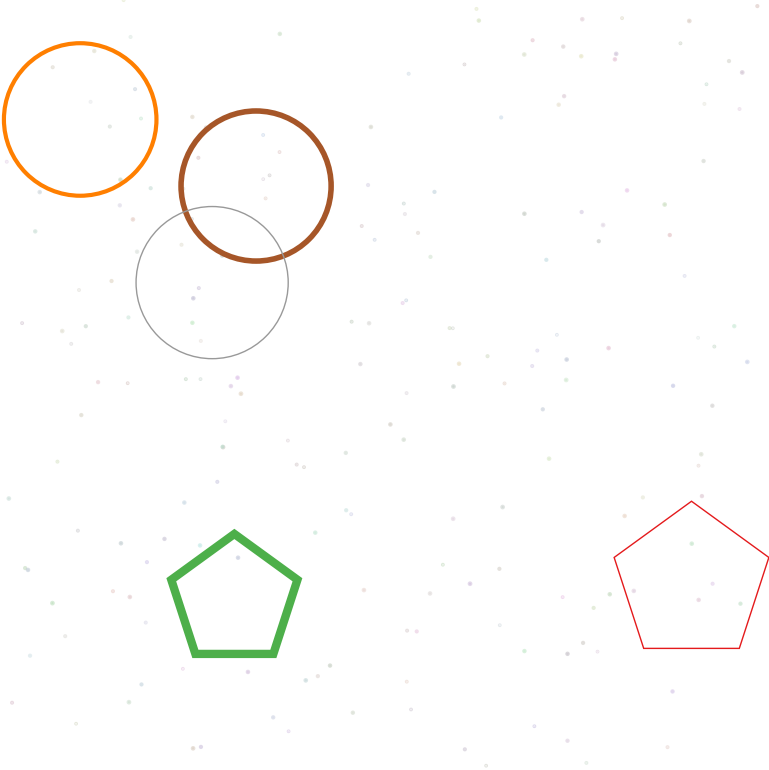[{"shape": "pentagon", "thickness": 0.5, "radius": 0.53, "center": [0.898, 0.243]}, {"shape": "pentagon", "thickness": 3, "radius": 0.43, "center": [0.304, 0.22]}, {"shape": "circle", "thickness": 1.5, "radius": 0.5, "center": [0.104, 0.845]}, {"shape": "circle", "thickness": 2, "radius": 0.49, "center": [0.333, 0.758]}, {"shape": "circle", "thickness": 0.5, "radius": 0.49, "center": [0.276, 0.633]}]